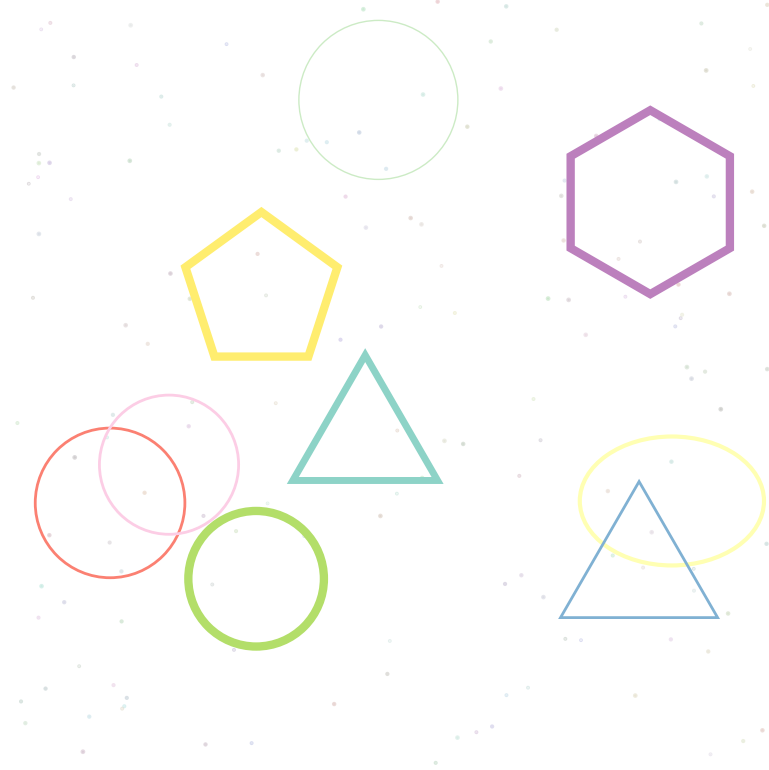[{"shape": "triangle", "thickness": 2.5, "radius": 0.54, "center": [0.474, 0.43]}, {"shape": "oval", "thickness": 1.5, "radius": 0.6, "center": [0.873, 0.349]}, {"shape": "circle", "thickness": 1, "radius": 0.49, "center": [0.143, 0.347]}, {"shape": "triangle", "thickness": 1, "radius": 0.59, "center": [0.83, 0.257]}, {"shape": "circle", "thickness": 3, "radius": 0.44, "center": [0.333, 0.248]}, {"shape": "circle", "thickness": 1, "radius": 0.45, "center": [0.22, 0.396]}, {"shape": "hexagon", "thickness": 3, "radius": 0.6, "center": [0.845, 0.737]}, {"shape": "circle", "thickness": 0.5, "radius": 0.52, "center": [0.491, 0.87]}, {"shape": "pentagon", "thickness": 3, "radius": 0.52, "center": [0.339, 0.621]}]